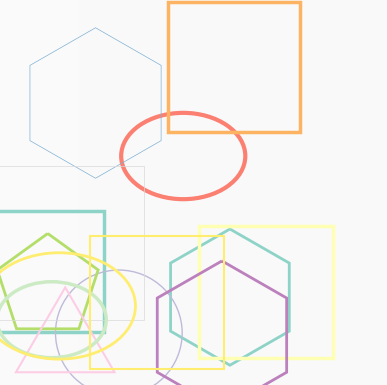[{"shape": "hexagon", "thickness": 2, "radius": 0.88, "center": [0.593, 0.228]}, {"shape": "square", "thickness": 2.5, "radius": 0.78, "center": [0.113, 0.296]}, {"shape": "square", "thickness": 2.5, "radius": 0.86, "center": [0.687, 0.242]}, {"shape": "circle", "thickness": 1, "radius": 0.82, "center": [0.307, 0.135]}, {"shape": "oval", "thickness": 3, "radius": 0.8, "center": [0.473, 0.595]}, {"shape": "hexagon", "thickness": 0.5, "radius": 0.98, "center": [0.247, 0.732]}, {"shape": "square", "thickness": 2.5, "radius": 0.85, "center": [0.603, 0.826]}, {"shape": "pentagon", "thickness": 2, "radius": 0.68, "center": [0.123, 0.257]}, {"shape": "triangle", "thickness": 1.5, "radius": 0.73, "center": [0.168, 0.107]}, {"shape": "square", "thickness": 0.5, "radius": 1.0, "center": [0.172, 0.37]}, {"shape": "hexagon", "thickness": 2, "radius": 0.96, "center": [0.573, 0.129]}, {"shape": "oval", "thickness": 2.5, "radius": 0.7, "center": [0.133, 0.17]}, {"shape": "oval", "thickness": 2, "radius": 0.99, "center": [0.152, 0.205]}, {"shape": "square", "thickness": 1.5, "radius": 0.86, "center": [0.405, 0.213]}]